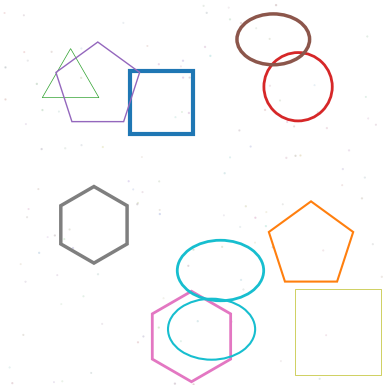[{"shape": "square", "thickness": 3, "radius": 0.41, "center": [0.42, 0.735]}, {"shape": "pentagon", "thickness": 1.5, "radius": 0.58, "center": [0.808, 0.362]}, {"shape": "triangle", "thickness": 0.5, "radius": 0.42, "center": [0.183, 0.789]}, {"shape": "circle", "thickness": 2, "radius": 0.44, "center": [0.774, 0.775]}, {"shape": "pentagon", "thickness": 1, "radius": 0.57, "center": [0.254, 0.777]}, {"shape": "oval", "thickness": 2.5, "radius": 0.47, "center": [0.71, 0.898]}, {"shape": "hexagon", "thickness": 2, "radius": 0.59, "center": [0.497, 0.126]}, {"shape": "hexagon", "thickness": 2.5, "radius": 0.5, "center": [0.244, 0.416]}, {"shape": "square", "thickness": 0.5, "radius": 0.56, "center": [0.878, 0.137]}, {"shape": "oval", "thickness": 2, "radius": 0.56, "center": [0.573, 0.297]}, {"shape": "oval", "thickness": 1.5, "radius": 0.57, "center": [0.55, 0.145]}]